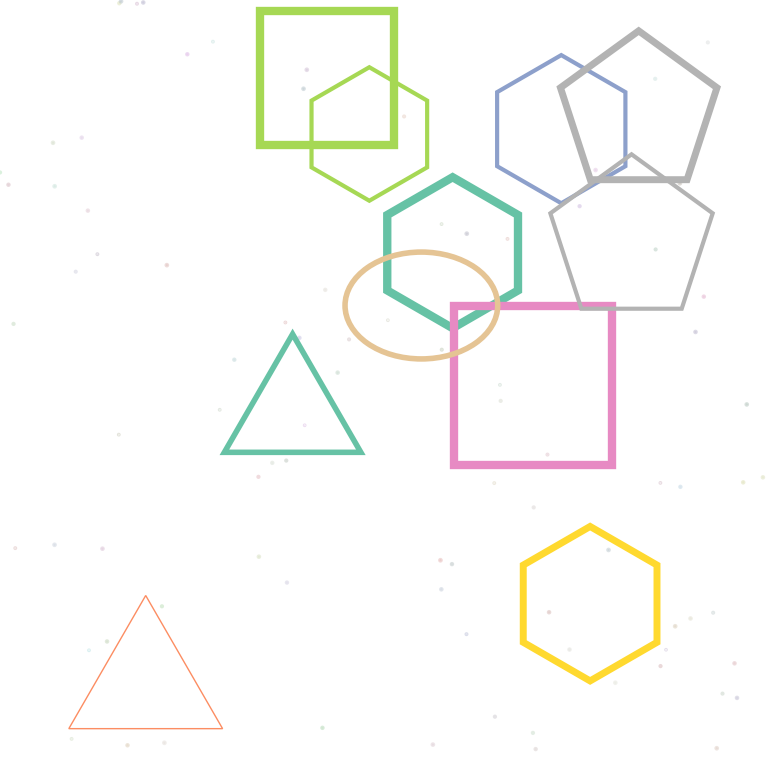[{"shape": "hexagon", "thickness": 3, "radius": 0.49, "center": [0.588, 0.672]}, {"shape": "triangle", "thickness": 2, "radius": 0.51, "center": [0.38, 0.464]}, {"shape": "triangle", "thickness": 0.5, "radius": 0.58, "center": [0.189, 0.111]}, {"shape": "hexagon", "thickness": 1.5, "radius": 0.48, "center": [0.729, 0.832]}, {"shape": "square", "thickness": 3, "radius": 0.51, "center": [0.692, 0.499]}, {"shape": "hexagon", "thickness": 1.5, "radius": 0.43, "center": [0.48, 0.826]}, {"shape": "square", "thickness": 3, "radius": 0.43, "center": [0.425, 0.898]}, {"shape": "hexagon", "thickness": 2.5, "radius": 0.5, "center": [0.766, 0.216]}, {"shape": "oval", "thickness": 2, "radius": 0.5, "center": [0.547, 0.603]}, {"shape": "pentagon", "thickness": 1.5, "radius": 0.55, "center": [0.82, 0.689]}, {"shape": "pentagon", "thickness": 2.5, "radius": 0.53, "center": [0.829, 0.853]}]